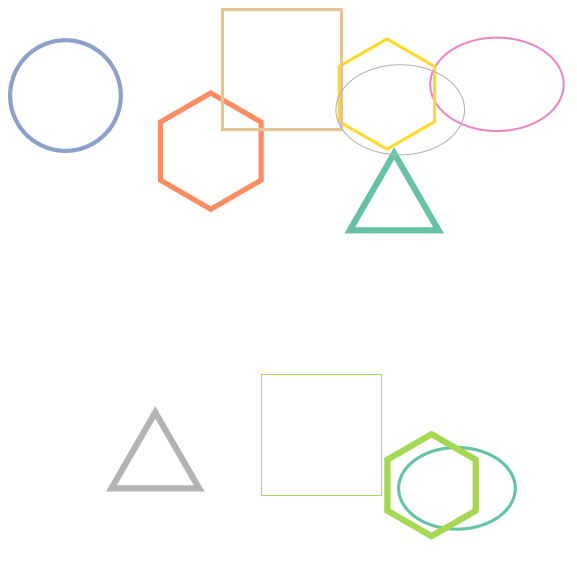[{"shape": "triangle", "thickness": 3, "radius": 0.44, "center": [0.683, 0.645]}, {"shape": "oval", "thickness": 1.5, "radius": 0.5, "center": [0.791, 0.154]}, {"shape": "hexagon", "thickness": 2.5, "radius": 0.5, "center": [0.365, 0.737]}, {"shape": "circle", "thickness": 2, "radius": 0.48, "center": [0.113, 0.834]}, {"shape": "oval", "thickness": 1, "radius": 0.58, "center": [0.861, 0.853]}, {"shape": "square", "thickness": 0.5, "radius": 0.52, "center": [0.556, 0.246]}, {"shape": "hexagon", "thickness": 3, "radius": 0.44, "center": [0.747, 0.159]}, {"shape": "hexagon", "thickness": 1.5, "radius": 0.48, "center": [0.67, 0.836]}, {"shape": "square", "thickness": 1.5, "radius": 0.52, "center": [0.487, 0.88]}, {"shape": "oval", "thickness": 0.5, "radius": 0.56, "center": [0.693, 0.809]}, {"shape": "triangle", "thickness": 3, "radius": 0.44, "center": [0.269, 0.197]}]